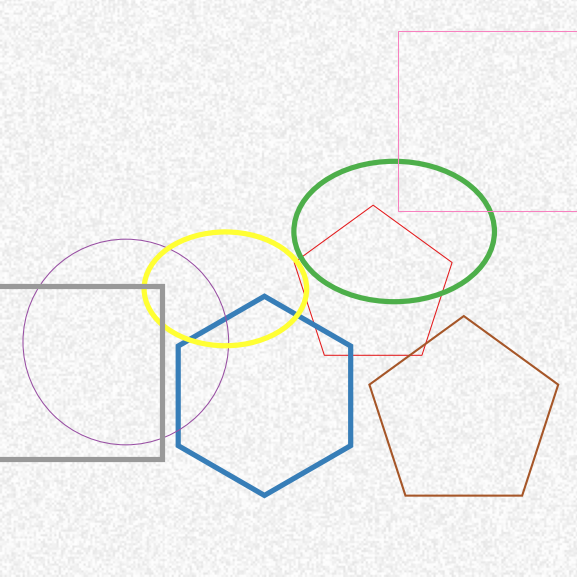[{"shape": "pentagon", "thickness": 0.5, "radius": 0.72, "center": [0.646, 0.5]}, {"shape": "hexagon", "thickness": 2.5, "radius": 0.86, "center": [0.458, 0.314]}, {"shape": "oval", "thickness": 2.5, "radius": 0.87, "center": [0.683, 0.598]}, {"shape": "circle", "thickness": 0.5, "radius": 0.89, "center": [0.218, 0.407]}, {"shape": "oval", "thickness": 2.5, "radius": 0.7, "center": [0.39, 0.499]}, {"shape": "pentagon", "thickness": 1, "radius": 0.86, "center": [0.803, 0.28]}, {"shape": "square", "thickness": 0.5, "radius": 0.78, "center": [0.844, 0.789]}, {"shape": "square", "thickness": 2.5, "radius": 0.75, "center": [0.13, 0.354]}]